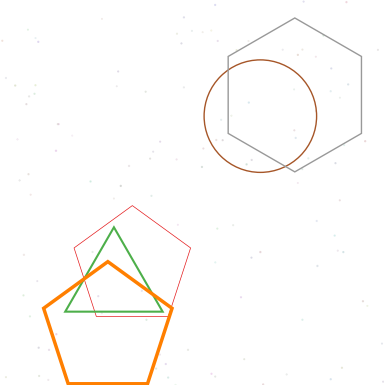[{"shape": "pentagon", "thickness": 0.5, "radius": 0.8, "center": [0.344, 0.307]}, {"shape": "triangle", "thickness": 1.5, "radius": 0.73, "center": [0.296, 0.264]}, {"shape": "pentagon", "thickness": 2.5, "radius": 0.88, "center": [0.28, 0.145]}, {"shape": "circle", "thickness": 1, "radius": 0.73, "center": [0.676, 0.698]}, {"shape": "hexagon", "thickness": 1, "radius": 1.0, "center": [0.766, 0.753]}]